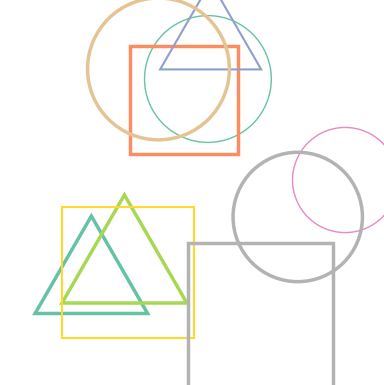[{"shape": "triangle", "thickness": 2.5, "radius": 0.84, "center": [0.237, 0.27]}, {"shape": "circle", "thickness": 1, "radius": 0.82, "center": [0.54, 0.795]}, {"shape": "square", "thickness": 2.5, "radius": 0.7, "center": [0.478, 0.74]}, {"shape": "triangle", "thickness": 1.5, "radius": 0.76, "center": [0.547, 0.895]}, {"shape": "circle", "thickness": 1, "radius": 0.68, "center": [0.896, 0.532]}, {"shape": "triangle", "thickness": 2.5, "radius": 0.94, "center": [0.323, 0.307]}, {"shape": "square", "thickness": 1.5, "radius": 0.85, "center": [0.333, 0.292]}, {"shape": "circle", "thickness": 2.5, "radius": 0.92, "center": [0.412, 0.821]}, {"shape": "square", "thickness": 2.5, "radius": 0.94, "center": [0.676, 0.18]}, {"shape": "circle", "thickness": 2.5, "radius": 0.84, "center": [0.773, 0.436]}]